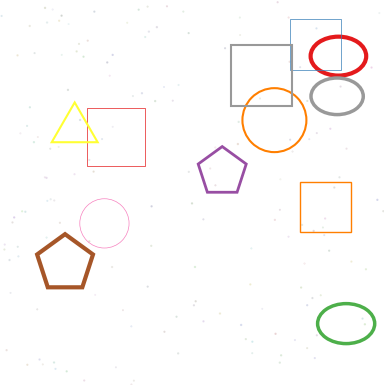[{"shape": "oval", "thickness": 3, "radius": 0.36, "center": [0.879, 0.854]}, {"shape": "square", "thickness": 0.5, "radius": 0.37, "center": [0.301, 0.644]}, {"shape": "square", "thickness": 0.5, "radius": 0.33, "center": [0.819, 0.885]}, {"shape": "oval", "thickness": 2.5, "radius": 0.37, "center": [0.899, 0.159]}, {"shape": "pentagon", "thickness": 2, "radius": 0.33, "center": [0.577, 0.554]}, {"shape": "circle", "thickness": 1.5, "radius": 0.42, "center": [0.713, 0.688]}, {"shape": "square", "thickness": 1, "radius": 0.33, "center": [0.846, 0.462]}, {"shape": "triangle", "thickness": 1.5, "radius": 0.34, "center": [0.194, 0.665]}, {"shape": "pentagon", "thickness": 3, "radius": 0.38, "center": [0.169, 0.315]}, {"shape": "circle", "thickness": 0.5, "radius": 0.32, "center": [0.271, 0.42]}, {"shape": "square", "thickness": 1.5, "radius": 0.4, "center": [0.68, 0.805]}, {"shape": "oval", "thickness": 2.5, "radius": 0.34, "center": [0.876, 0.75]}]